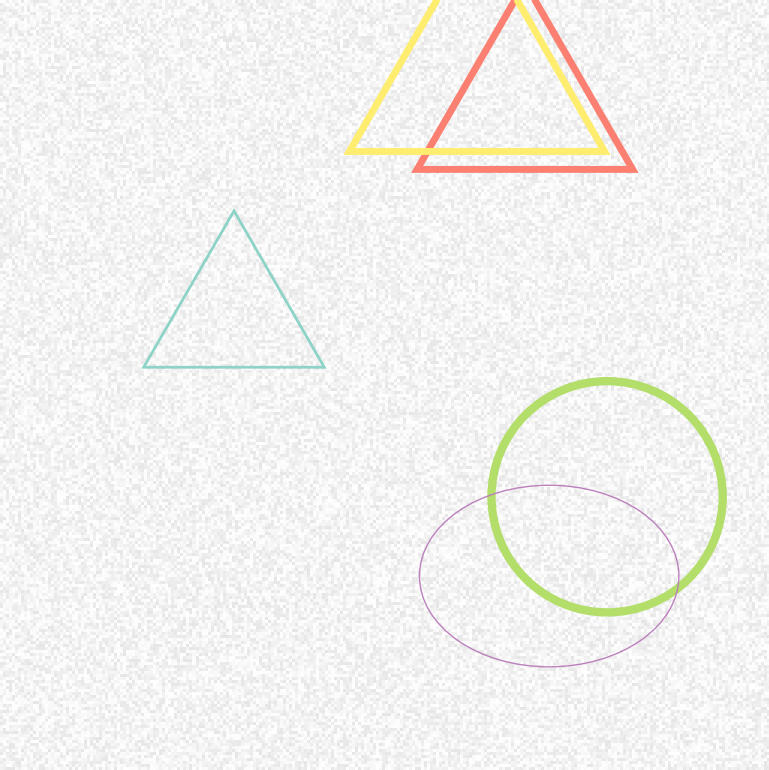[{"shape": "triangle", "thickness": 1, "radius": 0.68, "center": [0.304, 0.591]}, {"shape": "triangle", "thickness": 2.5, "radius": 0.81, "center": [0.682, 0.861]}, {"shape": "circle", "thickness": 3, "radius": 0.75, "center": [0.788, 0.355]}, {"shape": "oval", "thickness": 0.5, "radius": 0.84, "center": [0.713, 0.252]}, {"shape": "triangle", "thickness": 2.5, "radius": 0.96, "center": [0.619, 0.899]}]